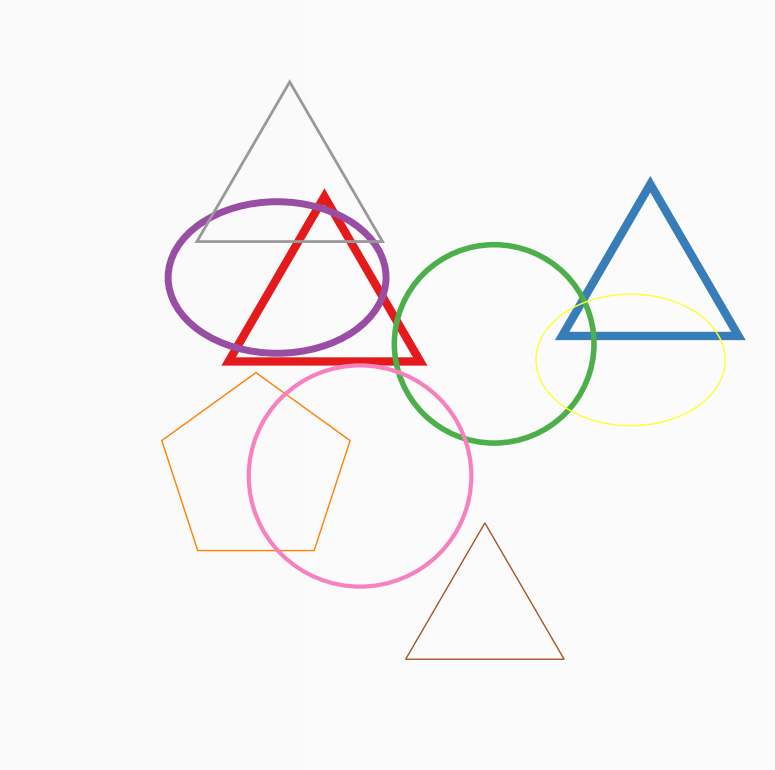[{"shape": "triangle", "thickness": 3, "radius": 0.71, "center": [0.419, 0.602]}, {"shape": "triangle", "thickness": 3, "radius": 0.66, "center": [0.839, 0.629]}, {"shape": "circle", "thickness": 2, "radius": 0.64, "center": [0.638, 0.553]}, {"shape": "oval", "thickness": 2.5, "radius": 0.7, "center": [0.358, 0.64]}, {"shape": "pentagon", "thickness": 0.5, "radius": 0.64, "center": [0.33, 0.388]}, {"shape": "oval", "thickness": 0.5, "radius": 0.61, "center": [0.814, 0.533]}, {"shape": "triangle", "thickness": 0.5, "radius": 0.59, "center": [0.626, 0.203]}, {"shape": "circle", "thickness": 1.5, "radius": 0.72, "center": [0.465, 0.382]}, {"shape": "triangle", "thickness": 1, "radius": 0.69, "center": [0.374, 0.755]}]